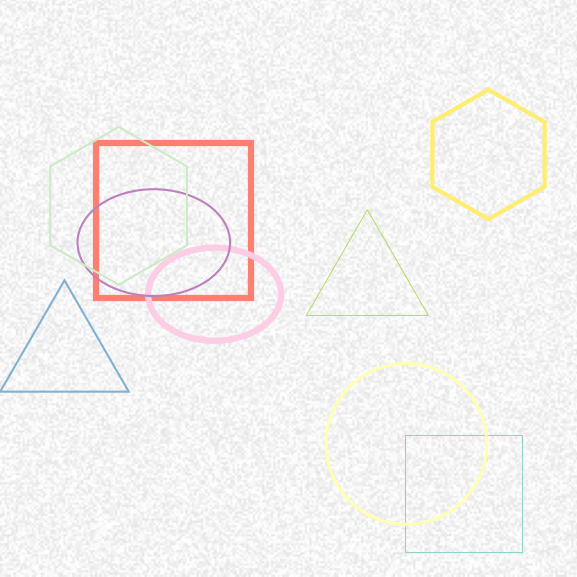[{"shape": "square", "thickness": 0.5, "radius": 0.51, "center": [0.803, 0.145]}, {"shape": "circle", "thickness": 1.5, "radius": 0.7, "center": [0.704, 0.23]}, {"shape": "square", "thickness": 3, "radius": 0.67, "center": [0.301, 0.617]}, {"shape": "triangle", "thickness": 1, "radius": 0.64, "center": [0.112, 0.385]}, {"shape": "triangle", "thickness": 0.5, "radius": 0.61, "center": [0.636, 0.514]}, {"shape": "oval", "thickness": 3, "radius": 0.58, "center": [0.372, 0.49]}, {"shape": "oval", "thickness": 1, "radius": 0.66, "center": [0.266, 0.579]}, {"shape": "hexagon", "thickness": 1, "radius": 0.68, "center": [0.205, 0.643]}, {"shape": "hexagon", "thickness": 2, "radius": 0.56, "center": [0.846, 0.732]}]